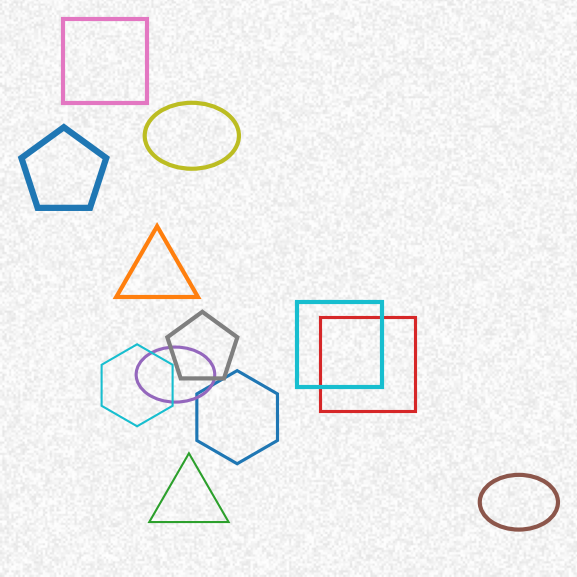[{"shape": "pentagon", "thickness": 3, "radius": 0.39, "center": [0.111, 0.702]}, {"shape": "hexagon", "thickness": 1.5, "radius": 0.4, "center": [0.411, 0.277]}, {"shape": "triangle", "thickness": 2, "radius": 0.41, "center": [0.272, 0.526]}, {"shape": "triangle", "thickness": 1, "radius": 0.4, "center": [0.327, 0.135]}, {"shape": "square", "thickness": 1.5, "radius": 0.41, "center": [0.636, 0.369]}, {"shape": "oval", "thickness": 1.5, "radius": 0.34, "center": [0.304, 0.351]}, {"shape": "oval", "thickness": 2, "radius": 0.34, "center": [0.898, 0.129]}, {"shape": "square", "thickness": 2, "radius": 0.36, "center": [0.181, 0.894]}, {"shape": "pentagon", "thickness": 2, "radius": 0.32, "center": [0.35, 0.395]}, {"shape": "oval", "thickness": 2, "radius": 0.41, "center": [0.332, 0.764]}, {"shape": "hexagon", "thickness": 1, "radius": 0.35, "center": [0.237, 0.332]}, {"shape": "square", "thickness": 2, "radius": 0.37, "center": [0.588, 0.403]}]